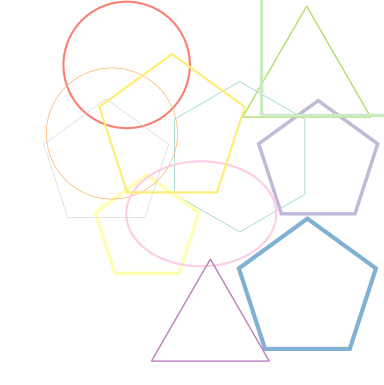[{"shape": "hexagon", "thickness": 0.5, "radius": 0.98, "center": [0.623, 0.593]}, {"shape": "pentagon", "thickness": 2.5, "radius": 0.71, "center": [0.382, 0.404]}, {"shape": "pentagon", "thickness": 2.5, "radius": 0.81, "center": [0.827, 0.576]}, {"shape": "circle", "thickness": 1.5, "radius": 0.82, "center": [0.329, 0.831]}, {"shape": "pentagon", "thickness": 3, "radius": 0.94, "center": [0.798, 0.245]}, {"shape": "circle", "thickness": 0.5, "radius": 0.85, "center": [0.291, 0.653]}, {"shape": "triangle", "thickness": 1, "radius": 0.96, "center": [0.796, 0.792]}, {"shape": "oval", "thickness": 1.5, "radius": 0.97, "center": [0.523, 0.445]}, {"shape": "pentagon", "thickness": 0.5, "radius": 0.85, "center": [0.276, 0.573]}, {"shape": "triangle", "thickness": 1, "radius": 0.88, "center": [0.546, 0.15]}, {"shape": "square", "thickness": 2.5, "radius": 0.93, "center": [0.865, 0.888]}, {"shape": "pentagon", "thickness": 1.5, "radius": 0.99, "center": [0.447, 0.661]}]